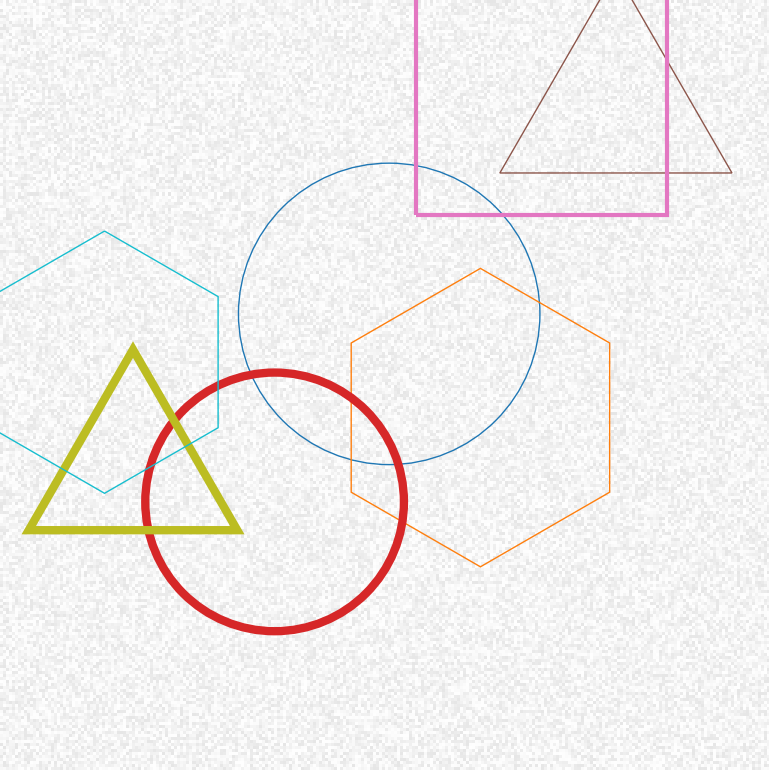[{"shape": "circle", "thickness": 0.5, "radius": 0.98, "center": [0.505, 0.592]}, {"shape": "hexagon", "thickness": 0.5, "radius": 0.97, "center": [0.624, 0.458]}, {"shape": "circle", "thickness": 3, "radius": 0.84, "center": [0.357, 0.348]}, {"shape": "triangle", "thickness": 0.5, "radius": 0.87, "center": [0.8, 0.862]}, {"shape": "square", "thickness": 1.5, "radius": 0.81, "center": [0.703, 0.883]}, {"shape": "triangle", "thickness": 3, "radius": 0.78, "center": [0.173, 0.39]}, {"shape": "hexagon", "thickness": 0.5, "radius": 0.85, "center": [0.136, 0.53]}]